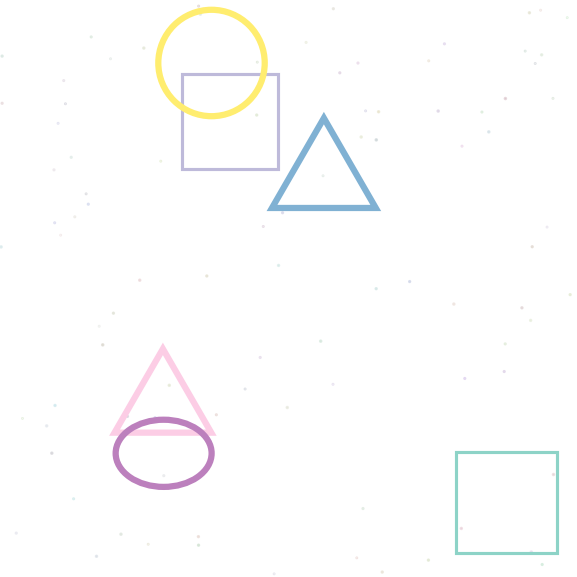[{"shape": "square", "thickness": 1.5, "radius": 0.44, "center": [0.877, 0.129]}, {"shape": "square", "thickness": 1.5, "radius": 0.41, "center": [0.398, 0.789]}, {"shape": "triangle", "thickness": 3, "radius": 0.52, "center": [0.561, 0.691]}, {"shape": "triangle", "thickness": 3, "radius": 0.48, "center": [0.282, 0.298]}, {"shape": "oval", "thickness": 3, "radius": 0.42, "center": [0.283, 0.214]}, {"shape": "circle", "thickness": 3, "radius": 0.46, "center": [0.366, 0.89]}]